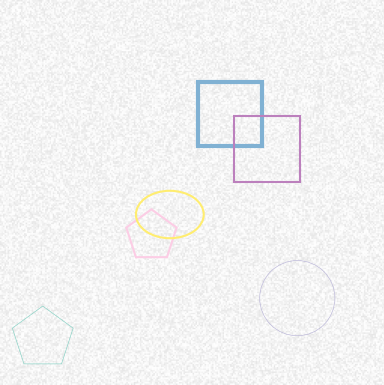[{"shape": "pentagon", "thickness": 0.5, "radius": 0.42, "center": [0.111, 0.122]}, {"shape": "circle", "thickness": 0.5, "radius": 0.49, "center": [0.772, 0.226]}, {"shape": "square", "thickness": 3, "radius": 0.42, "center": [0.597, 0.703]}, {"shape": "pentagon", "thickness": 1.5, "radius": 0.34, "center": [0.393, 0.388]}, {"shape": "square", "thickness": 1.5, "radius": 0.43, "center": [0.694, 0.613]}, {"shape": "oval", "thickness": 1.5, "radius": 0.44, "center": [0.441, 0.443]}]